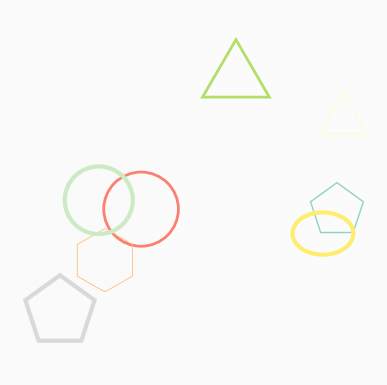[{"shape": "pentagon", "thickness": 1, "radius": 0.36, "center": [0.87, 0.454]}, {"shape": "triangle", "thickness": 0.5, "radius": 0.36, "center": [0.885, 0.688]}, {"shape": "circle", "thickness": 2, "radius": 0.48, "center": [0.364, 0.457]}, {"shape": "hexagon", "thickness": 0.5, "radius": 0.41, "center": [0.271, 0.324]}, {"shape": "triangle", "thickness": 2, "radius": 0.5, "center": [0.609, 0.797]}, {"shape": "pentagon", "thickness": 3, "radius": 0.47, "center": [0.155, 0.191]}, {"shape": "circle", "thickness": 3, "radius": 0.44, "center": [0.255, 0.48]}, {"shape": "oval", "thickness": 3, "radius": 0.39, "center": [0.833, 0.393]}]